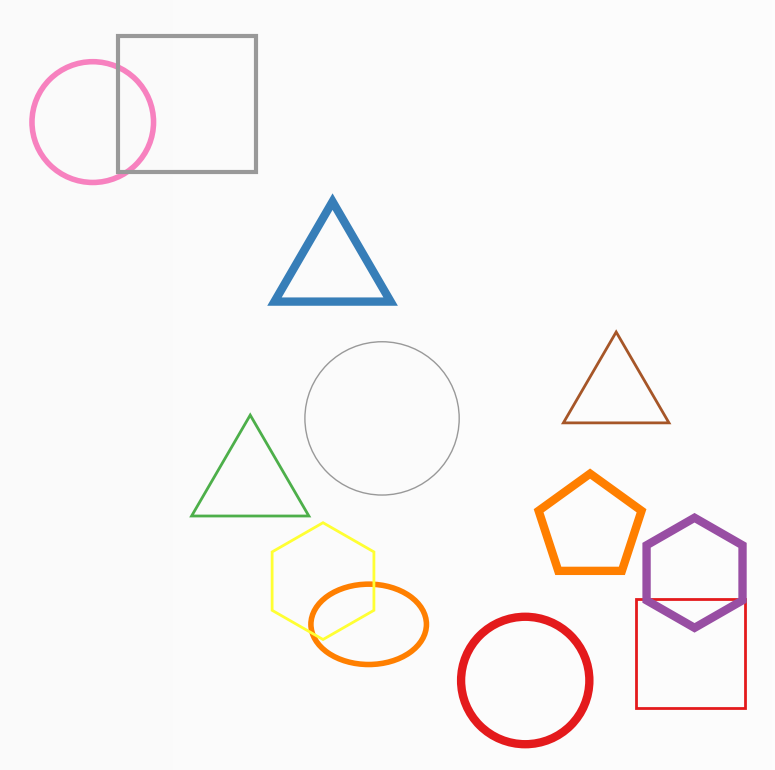[{"shape": "circle", "thickness": 3, "radius": 0.41, "center": [0.678, 0.116]}, {"shape": "square", "thickness": 1, "radius": 0.35, "center": [0.892, 0.151]}, {"shape": "triangle", "thickness": 3, "radius": 0.43, "center": [0.429, 0.652]}, {"shape": "triangle", "thickness": 1, "radius": 0.44, "center": [0.323, 0.374]}, {"shape": "hexagon", "thickness": 3, "radius": 0.36, "center": [0.896, 0.256]}, {"shape": "oval", "thickness": 2, "radius": 0.37, "center": [0.476, 0.189]}, {"shape": "pentagon", "thickness": 3, "radius": 0.35, "center": [0.761, 0.315]}, {"shape": "hexagon", "thickness": 1, "radius": 0.38, "center": [0.417, 0.245]}, {"shape": "triangle", "thickness": 1, "radius": 0.39, "center": [0.795, 0.49]}, {"shape": "circle", "thickness": 2, "radius": 0.39, "center": [0.12, 0.841]}, {"shape": "circle", "thickness": 0.5, "radius": 0.5, "center": [0.493, 0.457]}, {"shape": "square", "thickness": 1.5, "radius": 0.44, "center": [0.241, 0.865]}]